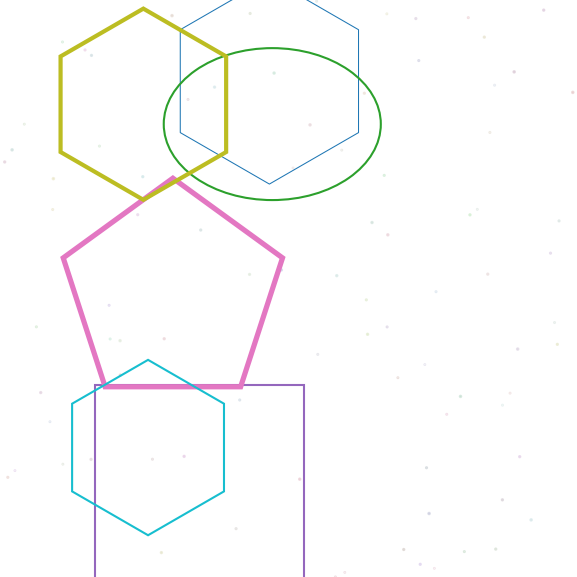[{"shape": "hexagon", "thickness": 0.5, "radius": 0.89, "center": [0.466, 0.859]}, {"shape": "oval", "thickness": 1, "radius": 0.94, "center": [0.471, 0.784]}, {"shape": "square", "thickness": 1, "radius": 0.9, "center": [0.345, 0.152]}, {"shape": "pentagon", "thickness": 2.5, "radius": 1.0, "center": [0.299, 0.491]}, {"shape": "hexagon", "thickness": 2, "radius": 0.83, "center": [0.248, 0.819]}, {"shape": "hexagon", "thickness": 1, "radius": 0.76, "center": [0.256, 0.224]}]